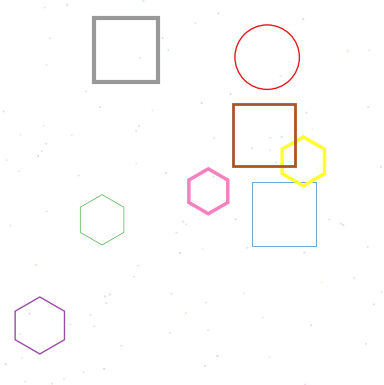[{"shape": "circle", "thickness": 1, "radius": 0.42, "center": [0.694, 0.852]}, {"shape": "square", "thickness": 0.5, "radius": 0.42, "center": [0.737, 0.444]}, {"shape": "hexagon", "thickness": 0.5, "radius": 0.33, "center": [0.265, 0.429]}, {"shape": "hexagon", "thickness": 1, "radius": 0.37, "center": [0.103, 0.155]}, {"shape": "hexagon", "thickness": 2.5, "radius": 0.32, "center": [0.788, 0.581]}, {"shape": "square", "thickness": 2, "radius": 0.4, "center": [0.685, 0.649]}, {"shape": "hexagon", "thickness": 2.5, "radius": 0.29, "center": [0.541, 0.503]}, {"shape": "square", "thickness": 3, "radius": 0.41, "center": [0.327, 0.869]}]